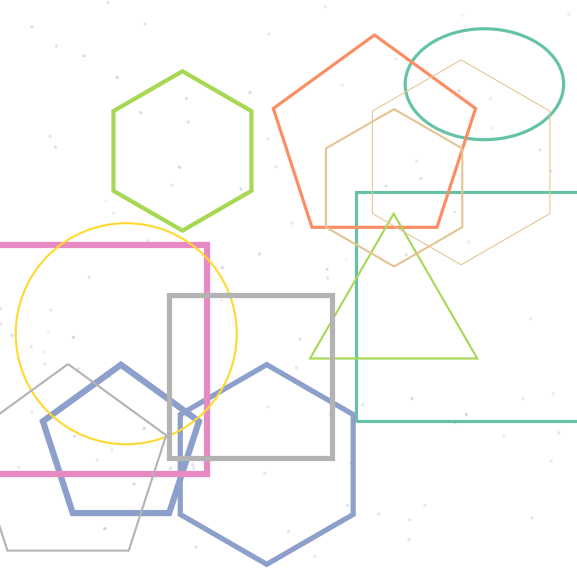[{"shape": "square", "thickness": 1.5, "radius": 0.99, "center": [0.814, 0.468]}, {"shape": "oval", "thickness": 1.5, "radius": 0.69, "center": [0.839, 0.853]}, {"shape": "pentagon", "thickness": 1.5, "radius": 0.92, "center": [0.648, 0.754]}, {"shape": "pentagon", "thickness": 3, "radius": 0.71, "center": [0.209, 0.226]}, {"shape": "hexagon", "thickness": 2.5, "radius": 0.86, "center": [0.462, 0.195]}, {"shape": "square", "thickness": 3, "radius": 0.99, "center": [0.16, 0.377]}, {"shape": "hexagon", "thickness": 2, "radius": 0.69, "center": [0.316, 0.738]}, {"shape": "triangle", "thickness": 1, "radius": 0.84, "center": [0.682, 0.462]}, {"shape": "circle", "thickness": 1, "radius": 0.96, "center": [0.219, 0.421]}, {"shape": "hexagon", "thickness": 1, "radius": 0.68, "center": [0.682, 0.674]}, {"shape": "hexagon", "thickness": 0.5, "radius": 0.89, "center": [0.799, 0.718]}, {"shape": "pentagon", "thickness": 1, "radius": 0.89, "center": [0.118, 0.19]}, {"shape": "square", "thickness": 2.5, "radius": 0.71, "center": [0.434, 0.348]}]